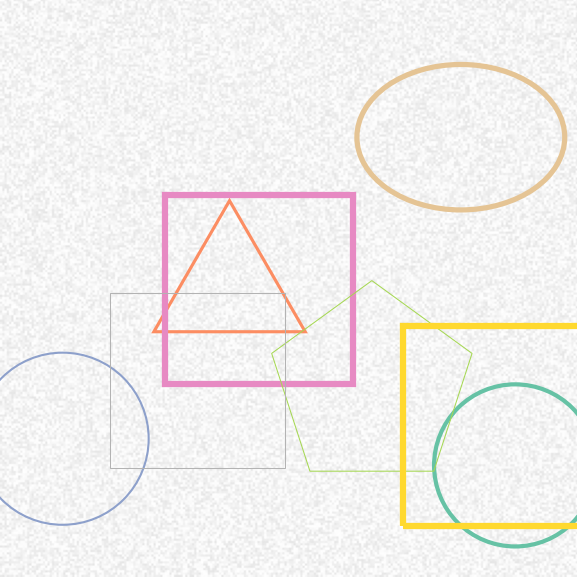[{"shape": "circle", "thickness": 2, "radius": 0.7, "center": [0.892, 0.193]}, {"shape": "triangle", "thickness": 1.5, "radius": 0.76, "center": [0.397, 0.5]}, {"shape": "circle", "thickness": 1, "radius": 0.75, "center": [0.108, 0.239]}, {"shape": "square", "thickness": 3, "radius": 0.82, "center": [0.449, 0.498]}, {"shape": "pentagon", "thickness": 0.5, "radius": 0.91, "center": [0.644, 0.331]}, {"shape": "square", "thickness": 3, "radius": 0.87, "center": [0.871, 0.261]}, {"shape": "oval", "thickness": 2.5, "radius": 0.9, "center": [0.798, 0.762]}, {"shape": "square", "thickness": 0.5, "radius": 0.76, "center": [0.342, 0.34]}]